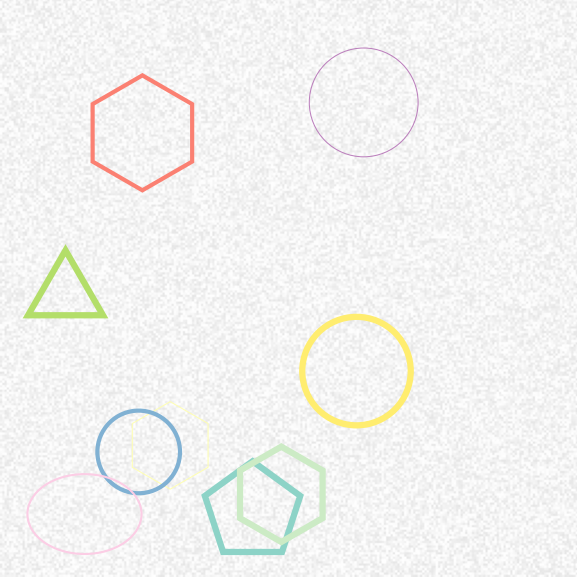[{"shape": "pentagon", "thickness": 3, "radius": 0.43, "center": [0.437, 0.114]}, {"shape": "hexagon", "thickness": 0.5, "radius": 0.38, "center": [0.295, 0.228]}, {"shape": "hexagon", "thickness": 2, "radius": 0.5, "center": [0.247, 0.769]}, {"shape": "circle", "thickness": 2, "radius": 0.36, "center": [0.24, 0.217]}, {"shape": "triangle", "thickness": 3, "radius": 0.37, "center": [0.113, 0.491]}, {"shape": "oval", "thickness": 1, "radius": 0.49, "center": [0.146, 0.109]}, {"shape": "circle", "thickness": 0.5, "radius": 0.47, "center": [0.63, 0.822]}, {"shape": "hexagon", "thickness": 3, "radius": 0.41, "center": [0.487, 0.143]}, {"shape": "circle", "thickness": 3, "radius": 0.47, "center": [0.617, 0.357]}]